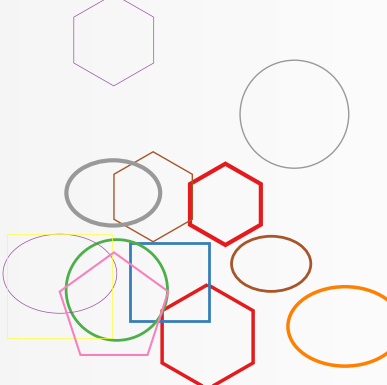[{"shape": "hexagon", "thickness": 2.5, "radius": 0.68, "center": [0.536, 0.125]}, {"shape": "hexagon", "thickness": 3, "radius": 0.53, "center": [0.582, 0.469]}, {"shape": "square", "thickness": 2, "radius": 0.51, "center": [0.437, 0.268]}, {"shape": "circle", "thickness": 2, "radius": 0.65, "center": [0.301, 0.247]}, {"shape": "oval", "thickness": 0.5, "radius": 0.73, "center": [0.155, 0.289]}, {"shape": "hexagon", "thickness": 0.5, "radius": 0.6, "center": [0.294, 0.896]}, {"shape": "oval", "thickness": 2.5, "radius": 0.74, "center": [0.89, 0.152]}, {"shape": "square", "thickness": 0.5, "radius": 0.68, "center": [0.153, 0.257]}, {"shape": "hexagon", "thickness": 1, "radius": 0.58, "center": [0.395, 0.489]}, {"shape": "oval", "thickness": 2, "radius": 0.51, "center": [0.7, 0.315]}, {"shape": "pentagon", "thickness": 1.5, "radius": 0.74, "center": [0.294, 0.197]}, {"shape": "circle", "thickness": 1, "radius": 0.7, "center": [0.76, 0.703]}, {"shape": "oval", "thickness": 3, "radius": 0.61, "center": [0.292, 0.499]}]